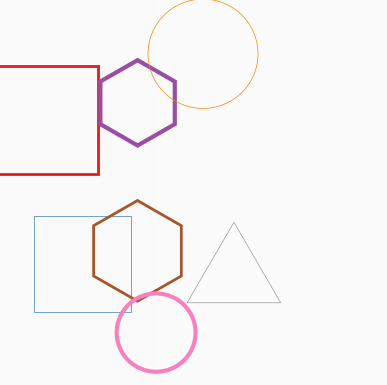[{"shape": "square", "thickness": 2, "radius": 0.7, "center": [0.112, 0.687]}, {"shape": "square", "thickness": 0.5, "radius": 0.63, "center": [0.213, 0.315]}, {"shape": "hexagon", "thickness": 3, "radius": 0.55, "center": [0.355, 0.733]}, {"shape": "circle", "thickness": 0.5, "radius": 0.71, "center": [0.524, 0.86]}, {"shape": "hexagon", "thickness": 2, "radius": 0.65, "center": [0.355, 0.348]}, {"shape": "circle", "thickness": 3, "radius": 0.51, "center": [0.403, 0.136]}, {"shape": "triangle", "thickness": 0.5, "radius": 0.7, "center": [0.604, 0.283]}]